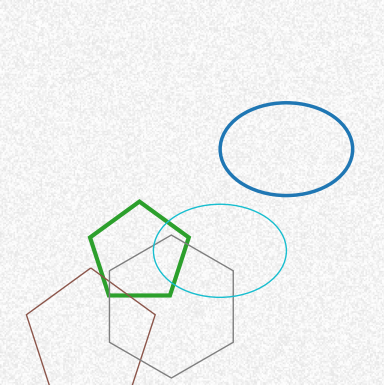[{"shape": "oval", "thickness": 2.5, "radius": 0.86, "center": [0.744, 0.613]}, {"shape": "pentagon", "thickness": 3, "radius": 0.67, "center": [0.362, 0.342]}, {"shape": "pentagon", "thickness": 1, "radius": 0.88, "center": [0.236, 0.128]}, {"shape": "hexagon", "thickness": 1, "radius": 0.93, "center": [0.445, 0.204]}, {"shape": "oval", "thickness": 1, "radius": 0.86, "center": [0.571, 0.349]}]